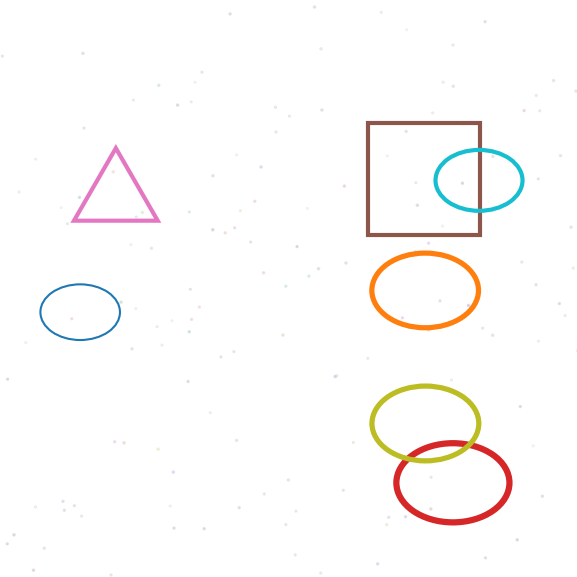[{"shape": "oval", "thickness": 1, "radius": 0.34, "center": [0.139, 0.459]}, {"shape": "oval", "thickness": 2.5, "radius": 0.46, "center": [0.736, 0.496]}, {"shape": "oval", "thickness": 3, "radius": 0.49, "center": [0.784, 0.163]}, {"shape": "square", "thickness": 2, "radius": 0.48, "center": [0.735, 0.689]}, {"shape": "triangle", "thickness": 2, "radius": 0.42, "center": [0.201, 0.659]}, {"shape": "oval", "thickness": 2.5, "radius": 0.46, "center": [0.737, 0.266]}, {"shape": "oval", "thickness": 2, "radius": 0.38, "center": [0.829, 0.687]}]